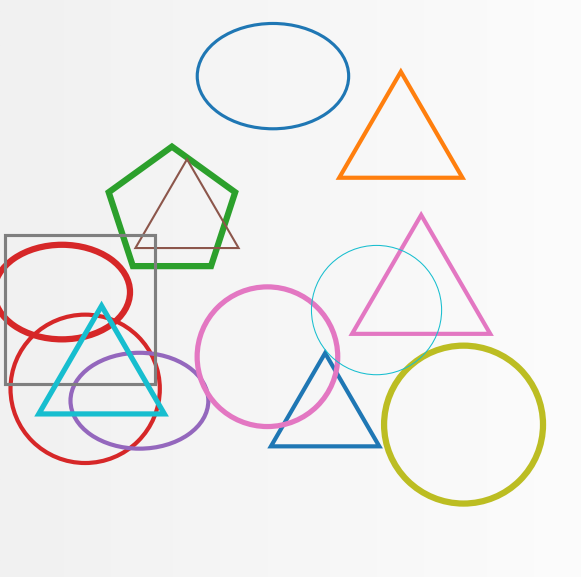[{"shape": "oval", "thickness": 1.5, "radius": 0.65, "center": [0.47, 0.867]}, {"shape": "triangle", "thickness": 2, "radius": 0.54, "center": [0.559, 0.28]}, {"shape": "triangle", "thickness": 2, "radius": 0.61, "center": [0.69, 0.753]}, {"shape": "pentagon", "thickness": 3, "radius": 0.57, "center": [0.296, 0.631]}, {"shape": "oval", "thickness": 3, "radius": 0.58, "center": [0.107, 0.493]}, {"shape": "circle", "thickness": 2, "radius": 0.64, "center": [0.147, 0.326]}, {"shape": "oval", "thickness": 2, "radius": 0.59, "center": [0.24, 0.305]}, {"shape": "triangle", "thickness": 1, "radius": 0.51, "center": [0.322, 0.621]}, {"shape": "triangle", "thickness": 2, "radius": 0.69, "center": [0.725, 0.49]}, {"shape": "circle", "thickness": 2.5, "radius": 0.6, "center": [0.46, 0.381]}, {"shape": "square", "thickness": 1.5, "radius": 0.65, "center": [0.137, 0.464]}, {"shape": "circle", "thickness": 3, "radius": 0.68, "center": [0.798, 0.264]}, {"shape": "circle", "thickness": 0.5, "radius": 0.56, "center": [0.648, 0.462]}, {"shape": "triangle", "thickness": 2.5, "radius": 0.62, "center": [0.175, 0.345]}]